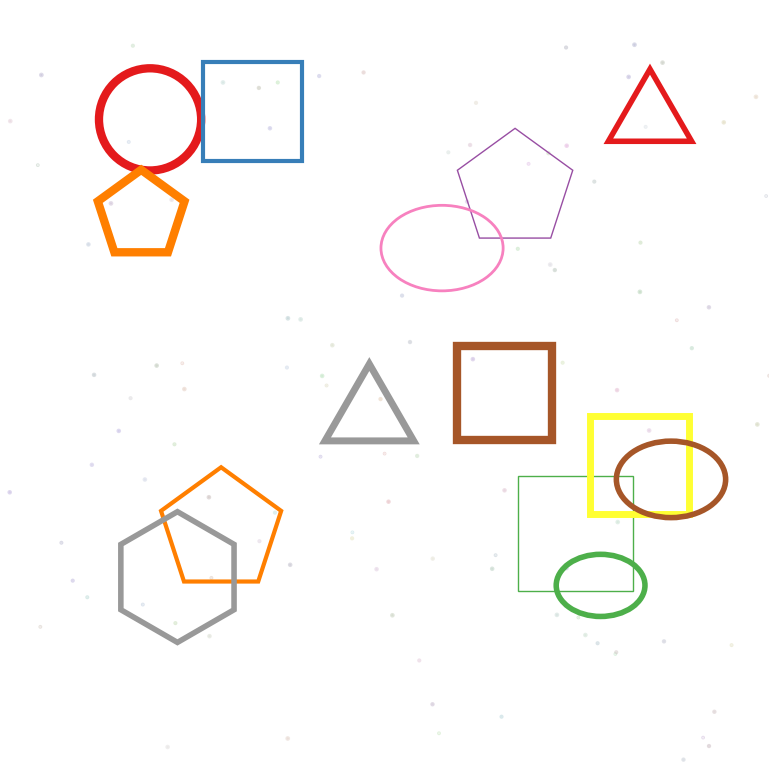[{"shape": "circle", "thickness": 3, "radius": 0.33, "center": [0.195, 0.845]}, {"shape": "triangle", "thickness": 2, "radius": 0.31, "center": [0.844, 0.848]}, {"shape": "square", "thickness": 1.5, "radius": 0.32, "center": [0.327, 0.855]}, {"shape": "oval", "thickness": 2, "radius": 0.29, "center": [0.78, 0.24]}, {"shape": "square", "thickness": 0.5, "radius": 0.37, "center": [0.747, 0.308]}, {"shape": "pentagon", "thickness": 0.5, "radius": 0.39, "center": [0.669, 0.755]}, {"shape": "pentagon", "thickness": 1.5, "radius": 0.41, "center": [0.287, 0.311]}, {"shape": "pentagon", "thickness": 3, "radius": 0.3, "center": [0.183, 0.72]}, {"shape": "square", "thickness": 2.5, "radius": 0.32, "center": [0.831, 0.396]}, {"shape": "oval", "thickness": 2, "radius": 0.35, "center": [0.871, 0.377]}, {"shape": "square", "thickness": 3, "radius": 0.31, "center": [0.655, 0.49]}, {"shape": "oval", "thickness": 1, "radius": 0.4, "center": [0.574, 0.678]}, {"shape": "triangle", "thickness": 2.5, "radius": 0.33, "center": [0.48, 0.461]}, {"shape": "hexagon", "thickness": 2, "radius": 0.42, "center": [0.23, 0.251]}]